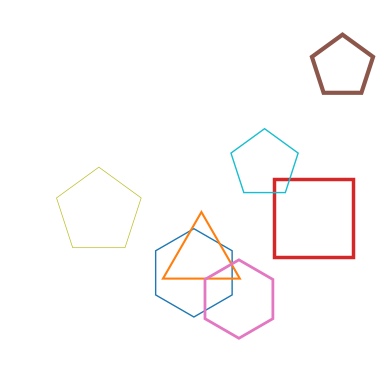[{"shape": "hexagon", "thickness": 1, "radius": 0.57, "center": [0.504, 0.291]}, {"shape": "triangle", "thickness": 1.5, "radius": 0.58, "center": [0.523, 0.334]}, {"shape": "square", "thickness": 2.5, "radius": 0.51, "center": [0.815, 0.434]}, {"shape": "pentagon", "thickness": 3, "radius": 0.42, "center": [0.89, 0.827]}, {"shape": "hexagon", "thickness": 2, "radius": 0.51, "center": [0.621, 0.223]}, {"shape": "pentagon", "thickness": 0.5, "radius": 0.58, "center": [0.257, 0.45]}, {"shape": "pentagon", "thickness": 1, "radius": 0.46, "center": [0.687, 0.574]}]